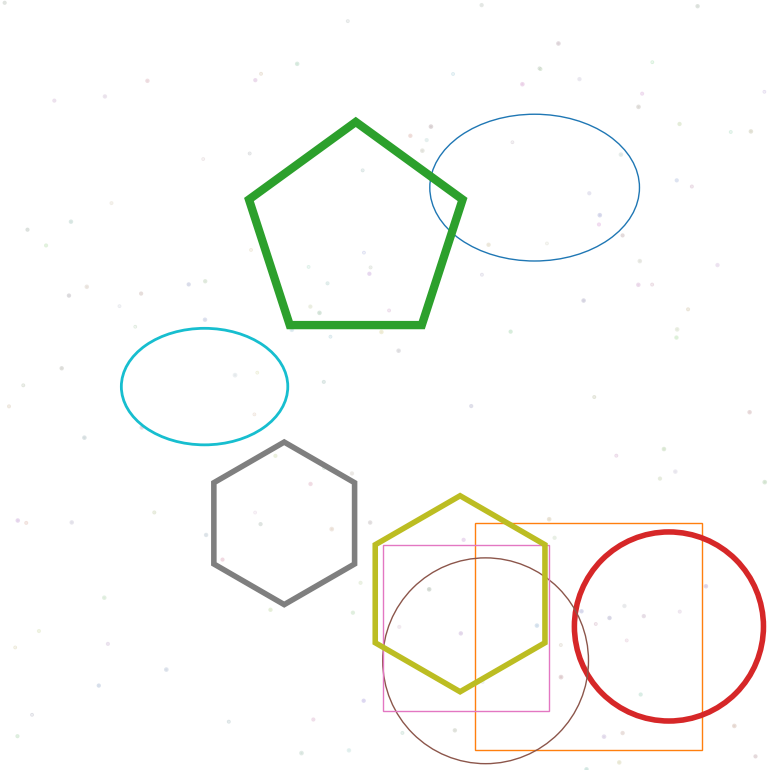[{"shape": "oval", "thickness": 0.5, "radius": 0.68, "center": [0.694, 0.756]}, {"shape": "square", "thickness": 0.5, "radius": 0.74, "center": [0.764, 0.173]}, {"shape": "pentagon", "thickness": 3, "radius": 0.73, "center": [0.462, 0.696]}, {"shape": "circle", "thickness": 2, "radius": 0.61, "center": [0.869, 0.186]}, {"shape": "circle", "thickness": 0.5, "radius": 0.67, "center": [0.631, 0.142]}, {"shape": "square", "thickness": 0.5, "radius": 0.54, "center": [0.606, 0.184]}, {"shape": "hexagon", "thickness": 2, "radius": 0.53, "center": [0.369, 0.32]}, {"shape": "hexagon", "thickness": 2, "radius": 0.64, "center": [0.598, 0.229]}, {"shape": "oval", "thickness": 1, "radius": 0.54, "center": [0.266, 0.498]}]